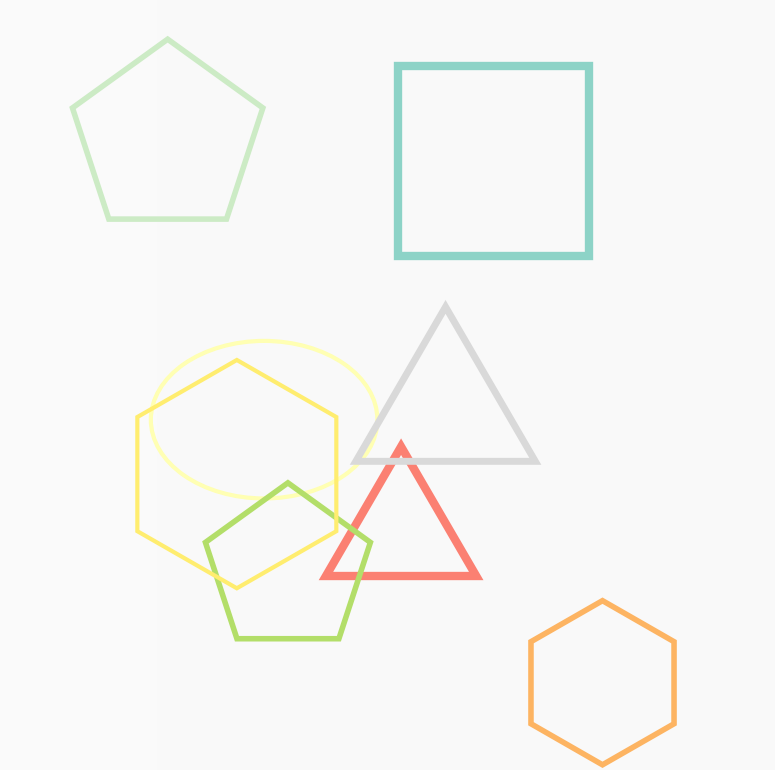[{"shape": "square", "thickness": 3, "radius": 0.62, "center": [0.637, 0.79]}, {"shape": "oval", "thickness": 1.5, "radius": 0.73, "center": [0.341, 0.455]}, {"shape": "triangle", "thickness": 3, "radius": 0.56, "center": [0.518, 0.308]}, {"shape": "hexagon", "thickness": 2, "radius": 0.53, "center": [0.777, 0.113]}, {"shape": "pentagon", "thickness": 2, "radius": 0.56, "center": [0.372, 0.261]}, {"shape": "triangle", "thickness": 2.5, "radius": 0.67, "center": [0.575, 0.468]}, {"shape": "pentagon", "thickness": 2, "radius": 0.65, "center": [0.216, 0.82]}, {"shape": "hexagon", "thickness": 1.5, "radius": 0.74, "center": [0.306, 0.384]}]